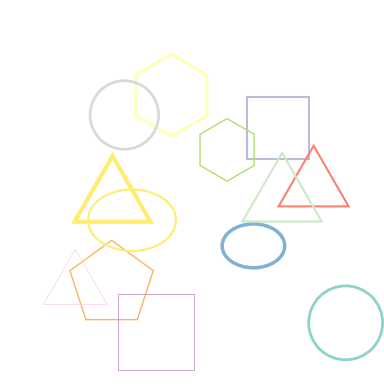[{"shape": "circle", "thickness": 2, "radius": 0.48, "center": [0.898, 0.161]}, {"shape": "hexagon", "thickness": 2, "radius": 0.53, "center": [0.445, 0.753]}, {"shape": "square", "thickness": 1.5, "radius": 0.4, "center": [0.721, 0.668]}, {"shape": "triangle", "thickness": 1.5, "radius": 0.53, "center": [0.815, 0.516]}, {"shape": "oval", "thickness": 2.5, "radius": 0.41, "center": [0.658, 0.361]}, {"shape": "pentagon", "thickness": 1, "radius": 0.57, "center": [0.29, 0.262]}, {"shape": "hexagon", "thickness": 1, "radius": 0.41, "center": [0.59, 0.611]}, {"shape": "triangle", "thickness": 0.5, "radius": 0.48, "center": [0.196, 0.257]}, {"shape": "circle", "thickness": 2, "radius": 0.45, "center": [0.323, 0.701]}, {"shape": "square", "thickness": 0.5, "radius": 0.49, "center": [0.405, 0.138]}, {"shape": "triangle", "thickness": 1.5, "radius": 0.59, "center": [0.733, 0.484]}, {"shape": "triangle", "thickness": 3, "radius": 0.57, "center": [0.292, 0.481]}, {"shape": "oval", "thickness": 1.5, "radius": 0.57, "center": [0.343, 0.428]}]